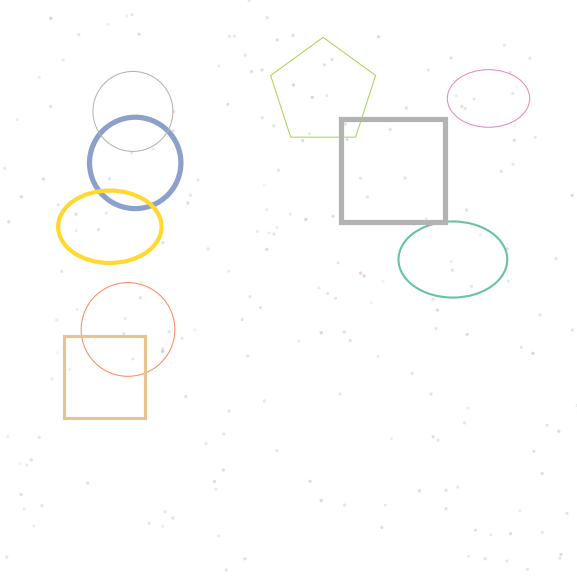[{"shape": "oval", "thickness": 1, "radius": 0.47, "center": [0.784, 0.55]}, {"shape": "circle", "thickness": 0.5, "radius": 0.41, "center": [0.222, 0.429]}, {"shape": "circle", "thickness": 2.5, "radius": 0.4, "center": [0.234, 0.717]}, {"shape": "oval", "thickness": 0.5, "radius": 0.36, "center": [0.846, 0.829]}, {"shape": "pentagon", "thickness": 0.5, "radius": 0.48, "center": [0.56, 0.839]}, {"shape": "oval", "thickness": 2, "radius": 0.45, "center": [0.19, 0.606]}, {"shape": "square", "thickness": 1.5, "radius": 0.35, "center": [0.181, 0.346]}, {"shape": "square", "thickness": 2.5, "radius": 0.45, "center": [0.68, 0.704]}, {"shape": "circle", "thickness": 0.5, "radius": 0.35, "center": [0.23, 0.806]}]